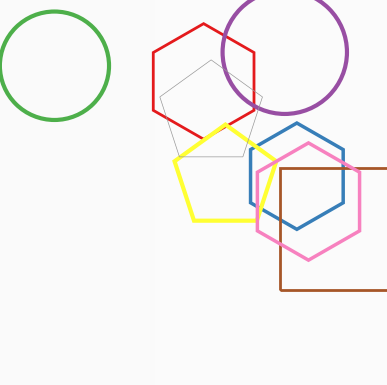[{"shape": "hexagon", "thickness": 2, "radius": 0.75, "center": [0.526, 0.788]}, {"shape": "hexagon", "thickness": 2.5, "radius": 0.69, "center": [0.766, 0.542]}, {"shape": "circle", "thickness": 3, "radius": 0.7, "center": [0.141, 0.829]}, {"shape": "circle", "thickness": 3, "radius": 0.8, "center": [0.735, 0.865]}, {"shape": "pentagon", "thickness": 3, "radius": 0.69, "center": [0.582, 0.538]}, {"shape": "square", "thickness": 2, "radius": 0.79, "center": [0.88, 0.404]}, {"shape": "hexagon", "thickness": 2.5, "radius": 0.76, "center": [0.796, 0.477]}, {"shape": "pentagon", "thickness": 0.5, "radius": 0.7, "center": [0.545, 0.705]}]